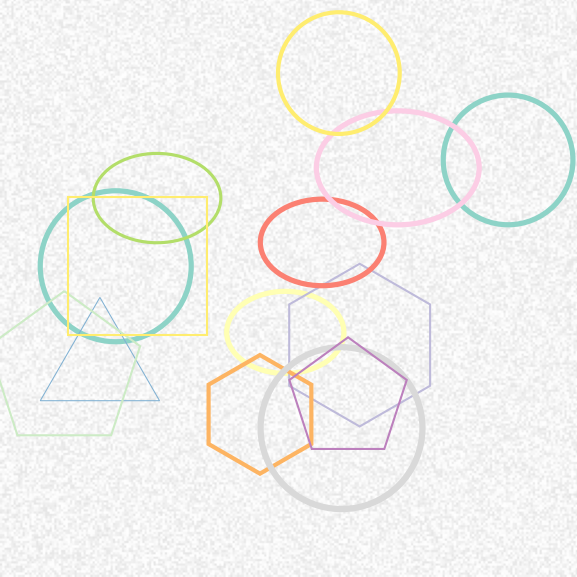[{"shape": "circle", "thickness": 2.5, "radius": 0.56, "center": [0.88, 0.722]}, {"shape": "circle", "thickness": 2.5, "radius": 0.65, "center": [0.2, 0.538]}, {"shape": "oval", "thickness": 2.5, "radius": 0.51, "center": [0.494, 0.424]}, {"shape": "hexagon", "thickness": 1, "radius": 0.7, "center": [0.623, 0.402]}, {"shape": "oval", "thickness": 2.5, "radius": 0.54, "center": [0.558, 0.579]}, {"shape": "triangle", "thickness": 0.5, "radius": 0.6, "center": [0.173, 0.365]}, {"shape": "hexagon", "thickness": 2, "radius": 0.51, "center": [0.45, 0.282]}, {"shape": "oval", "thickness": 1.5, "radius": 0.55, "center": [0.272, 0.656]}, {"shape": "oval", "thickness": 2.5, "radius": 0.7, "center": [0.689, 0.709]}, {"shape": "circle", "thickness": 3, "radius": 0.7, "center": [0.591, 0.258]}, {"shape": "pentagon", "thickness": 1, "radius": 0.53, "center": [0.603, 0.308]}, {"shape": "pentagon", "thickness": 1, "radius": 0.69, "center": [0.111, 0.357]}, {"shape": "square", "thickness": 1, "radius": 0.6, "center": [0.238, 0.539]}, {"shape": "circle", "thickness": 2, "radius": 0.53, "center": [0.587, 0.873]}]